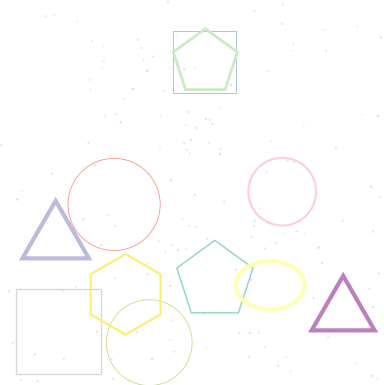[{"shape": "pentagon", "thickness": 1, "radius": 0.52, "center": [0.558, 0.272]}, {"shape": "oval", "thickness": 3, "radius": 0.45, "center": [0.702, 0.259]}, {"shape": "triangle", "thickness": 3, "radius": 0.5, "center": [0.145, 0.379]}, {"shape": "circle", "thickness": 0.5, "radius": 0.6, "center": [0.296, 0.469]}, {"shape": "square", "thickness": 0.5, "radius": 0.41, "center": [0.53, 0.839]}, {"shape": "circle", "thickness": 0.5, "radius": 0.56, "center": [0.388, 0.11]}, {"shape": "circle", "thickness": 1.5, "radius": 0.44, "center": [0.733, 0.502]}, {"shape": "square", "thickness": 1, "radius": 0.55, "center": [0.151, 0.139]}, {"shape": "triangle", "thickness": 3, "radius": 0.47, "center": [0.891, 0.189]}, {"shape": "pentagon", "thickness": 2, "radius": 0.44, "center": [0.533, 0.838]}, {"shape": "hexagon", "thickness": 1.5, "radius": 0.52, "center": [0.326, 0.235]}]